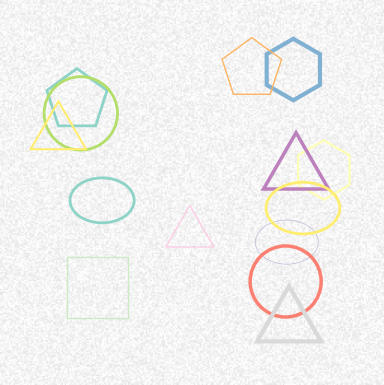[{"shape": "oval", "thickness": 2, "radius": 0.42, "center": [0.265, 0.48]}, {"shape": "pentagon", "thickness": 2, "radius": 0.41, "center": [0.2, 0.74]}, {"shape": "hexagon", "thickness": 1.5, "radius": 0.39, "center": [0.841, 0.558]}, {"shape": "oval", "thickness": 0.5, "radius": 0.41, "center": [0.745, 0.371]}, {"shape": "circle", "thickness": 2.5, "radius": 0.46, "center": [0.742, 0.269]}, {"shape": "hexagon", "thickness": 3, "radius": 0.4, "center": [0.762, 0.819]}, {"shape": "pentagon", "thickness": 1, "radius": 0.41, "center": [0.654, 0.821]}, {"shape": "circle", "thickness": 2, "radius": 0.48, "center": [0.21, 0.705]}, {"shape": "triangle", "thickness": 1, "radius": 0.36, "center": [0.493, 0.395]}, {"shape": "triangle", "thickness": 3, "radius": 0.48, "center": [0.751, 0.161]}, {"shape": "triangle", "thickness": 2.5, "radius": 0.49, "center": [0.769, 0.558]}, {"shape": "square", "thickness": 1, "radius": 0.4, "center": [0.254, 0.253]}, {"shape": "triangle", "thickness": 1.5, "radius": 0.41, "center": [0.152, 0.654]}, {"shape": "oval", "thickness": 2, "radius": 0.48, "center": [0.787, 0.46]}]